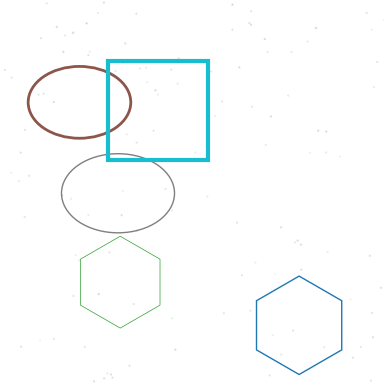[{"shape": "hexagon", "thickness": 1, "radius": 0.64, "center": [0.777, 0.155]}, {"shape": "hexagon", "thickness": 0.5, "radius": 0.6, "center": [0.312, 0.267]}, {"shape": "oval", "thickness": 2, "radius": 0.67, "center": [0.206, 0.734]}, {"shape": "oval", "thickness": 1, "radius": 0.73, "center": [0.307, 0.498]}, {"shape": "square", "thickness": 3, "radius": 0.65, "center": [0.411, 0.713]}]